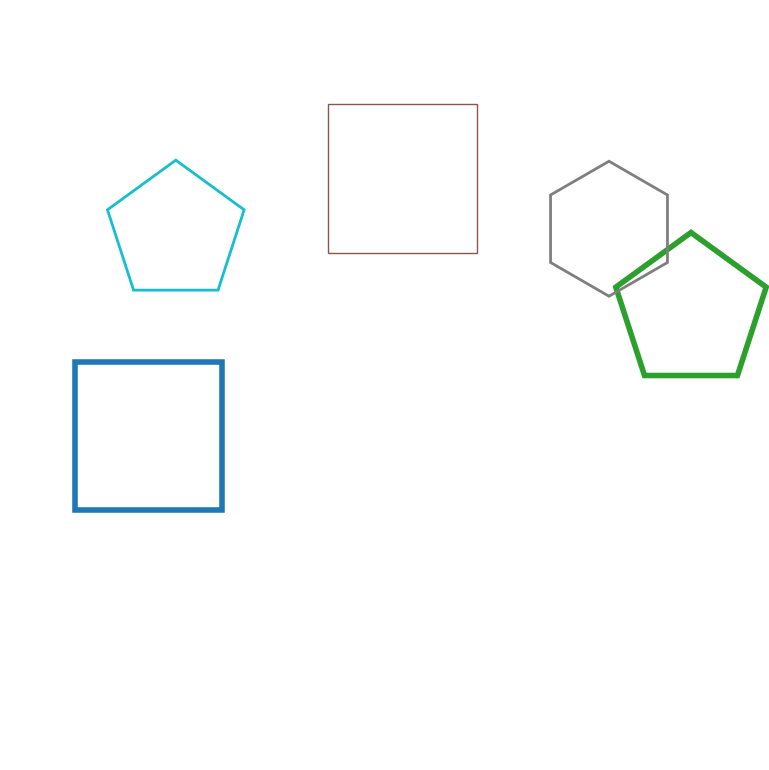[{"shape": "square", "thickness": 2, "radius": 0.48, "center": [0.193, 0.434]}, {"shape": "pentagon", "thickness": 2, "radius": 0.51, "center": [0.897, 0.595]}, {"shape": "square", "thickness": 0.5, "radius": 0.48, "center": [0.522, 0.768]}, {"shape": "hexagon", "thickness": 1, "radius": 0.44, "center": [0.791, 0.703]}, {"shape": "pentagon", "thickness": 1, "radius": 0.47, "center": [0.228, 0.699]}]